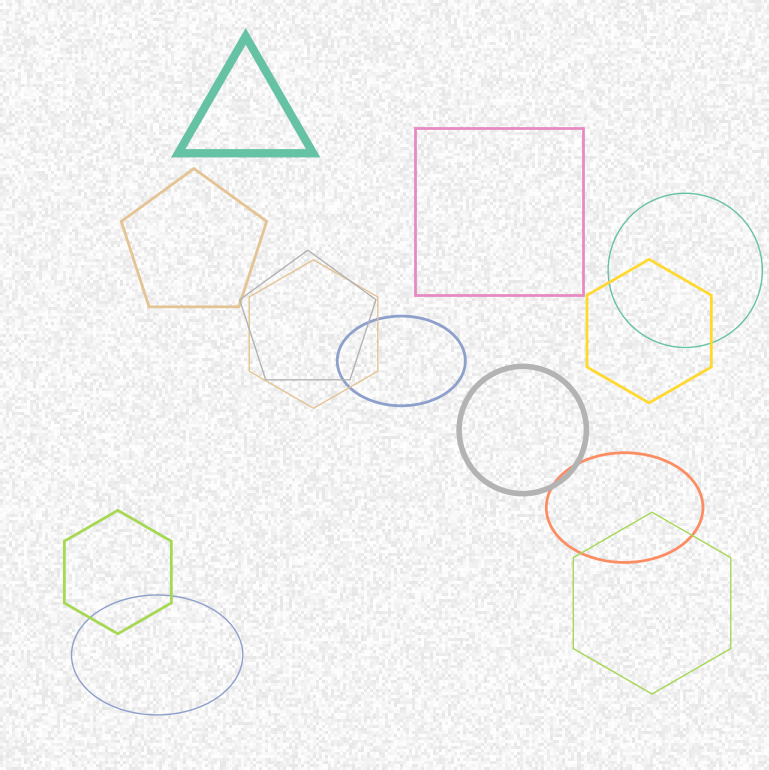[{"shape": "triangle", "thickness": 3, "radius": 0.51, "center": [0.319, 0.852]}, {"shape": "circle", "thickness": 0.5, "radius": 0.5, "center": [0.89, 0.649]}, {"shape": "oval", "thickness": 1, "radius": 0.51, "center": [0.811, 0.341]}, {"shape": "oval", "thickness": 0.5, "radius": 0.56, "center": [0.204, 0.149]}, {"shape": "oval", "thickness": 1, "radius": 0.42, "center": [0.521, 0.531]}, {"shape": "square", "thickness": 1, "radius": 0.54, "center": [0.648, 0.726]}, {"shape": "hexagon", "thickness": 1, "radius": 0.4, "center": [0.153, 0.257]}, {"shape": "hexagon", "thickness": 0.5, "radius": 0.59, "center": [0.847, 0.217]}, {"shape": "hexagon", "thickness": 1, "radius": 0.47, "center": [0.843, 0.57]}, {"shape": "pentagon", "thickness": 1, "radius": 0.5, "center": [0.252, 0.682]}, {"shape": "hexagon", "thickness": 0.5, "radius": 0.48, "center": [0.407, 0.566]}, {"shape": "pentagon", "thickness": 0.5, "radius": 0.47, "center": [0.4, 0.582]}, {"shape": "circle", "thickness": 2, "radius": 0.41, "center": [0.679, 0.442]}]